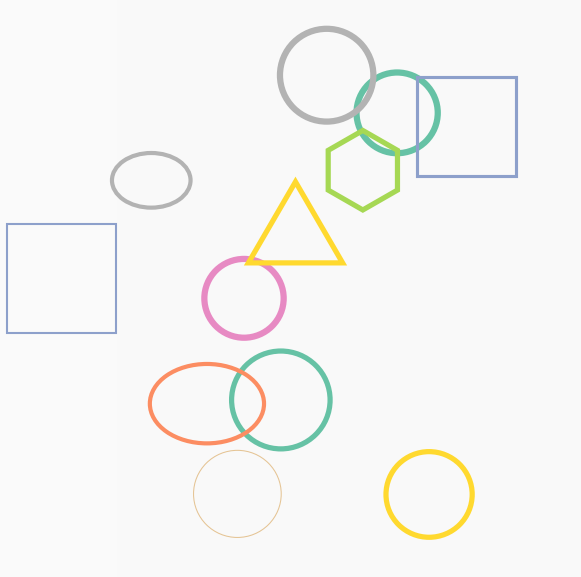[{"shape": "circle", "thickness": 3, "radius": 0.35, "center": [0.683, 0.804]}, {"shape": "circle", "thickness": 2.5, "radius": 0.42, "center": [0.483, 0.307]}, {"shape": "oval", "thickness": 2, "radius": 0.49, "center": [0.356, 0.3]}, {"shape": "square", "thickness": 1.5, "radius": 0.43, "center": [0.802, 0.78]}, {"shape": "square", "thickness": 1, "radius": 0.47, "center": [0.106, 0.517]}, {"shape": "circle", "thickness": 3, "radius": 0.34, "center": [0.42, 0.483]}, {"shape": "hexagon", "thickness": 2.5, "radius": 0.34, "center": [0.624, 0.704]}, {"shape": "circle", "thickness": 2.5, "radius": 0.37, "center": [0.738, 0.143]}, {"shape": "triangle", "thickness": 2.5, "radius": 0.47, "center": [0.508, 0.591]}, {"shape": "circle", "thickness": 0.5, "radius": 0.38, "center": [0.408, 0.144]}, {"shape": "oval", "thickness": 2, "radius": 0.34, "center": [0.26, 0.687]}, {"shape": "circle", "thickness": 3, "radius": 0.4, "center": [0.562, 0.869]}]